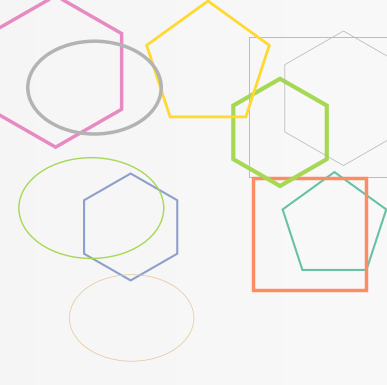[{"shape": "square", "thickness": 0.5, "radius": 0.91, "center": [0.824, 0.722]}, {"shape": "pentagon", "thickness": 1.5, "radius": 0.7, "center": [0.863, 0.413]}, {"shape": "square", "thickness": 2.5, "radius": 0.73, "center": [0.799, 0.392]}, {"shape": "hexagon", "thickness": 1.5, "radius": 0.69, "center": [0.337, 0.41]}, {"shape": "hexagon", "thickness": 2.5, "radius": 0.98, "center": [0.143, 0.814]}, {"shape": "oval", "thickness": 1, "radius": 0.93, "center": [0.236, 0.46]}, {"shape": "hexagon", "thickness": 3, "radius": 0.7, "center": [0.723, 0.656]}, {"shape": "pentagon", "thickness": 2, "radius": 0.83, "center": [0.537, 0.831]}, {"shape": "oval", "thickness": 0.5, "radius": 0.8, "center": [0.34, 0.174]}, {"shape": "hexagon", "thickness": 0.5, "radius": 0.87, "center": [0.886, 0.745]}, {"shape": "oval", "thickness": 2.5, "radius": 0.86, "center": [0.244, 0.772]}]